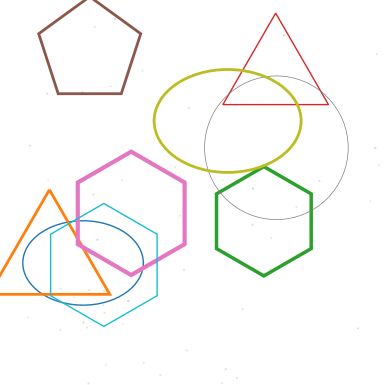[{"shape": "oval", "thickness": 1, "radius": 0.78, "center": [0.216, 0.317]}, {"shape": "triangle", "thickness": 2, "radius": 0.91, "center": [0.128, 0.326]}, {"shape": "hexagon", "thickness": 2.5, "radius": 0.71, "center": [0.685, 0.425]}, {"shape": "triangle", "thickness": 1, "radius": 0.79, "center": [0.716, 0.807]}, {"shape": "pentagon", "thickness": 2, "radius": 0.7, "center": [0.233, 0.869]}, {"shape": "hexagon", "thickness": 3, "radius": 0.8, "center": [0.341, 0.446]}, {"shape": "circle", "thickness": 0.5, "radius": 0.93, "center": [0.718, 0.616]}, {"shape": "oval", "thickness": 2, "radius": 0.95, "center": [0.591, 0.686]}, {"shape": "hexagon", "thickness": 1, "radius": 0.8, "center": [0.27, 0.312]}]